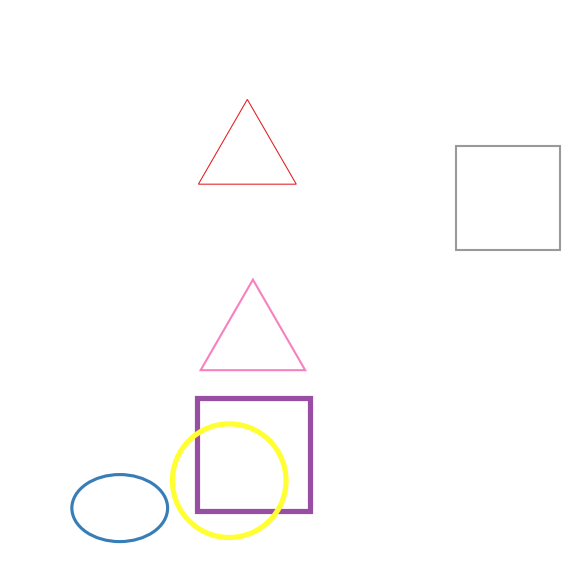[{"shape": "triangle", "thickness": 0.5, "radius": 0.49, "center": [0.428, 0.729]}, {"shape": "oval", "thickness": 1.5, "radius": 0.41, "center": [0.207, 0.119]}, {"shape": "square", "thickness": 2.5, "radius": 0.49, "center": [0.439, 0.212]}, {"shape": "circle", "thickness": 2.5, "radius": 0.49, "center": [0.397, 0.167]}, {"shape": "triangle", "thickness": 1, "radius": 0.52, "center": [0.438, 0.41]}, {"shape": "square", "thickness": 1, "radius": 0.45, "center": [0.88, 0.656]}]